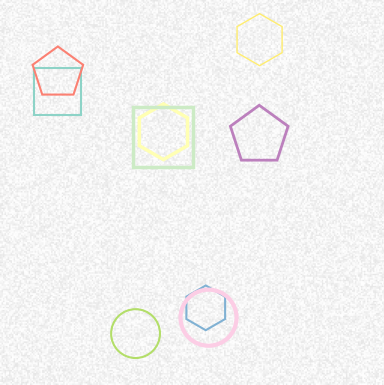[{"shape": "square", "thickness": 1.5, "radius": 0.3, "center": [0.149, 0.762]}, {"shape": "hexagon", "thickness": 2.5, "radius": 0.36, "center": [0.424, 0.658]}, {"shape": "pentagon", "thickness": 1.5, "radius": 0.35, "center": [0.15, 0.81]}, {"shape": "hexagon", "thickness": 1.5, "radius": 0.29, "center": [0.534, 0.2]}, {"shape": "circle", "thickness": 1.5, "radius": 0.32, "center": [0.352, 0.134]}, {"shape": "circle", "thickness": 3, "radius": 0.36, "center": [0.542, 0.175]}, {"shape": "pentagon", "thickness": 2, "radius": 0.39, "center": [0.673, 0.648]}, {"shape": "square", "thickness": 2.5, "radius": 0.39, "center": [0.424, 0.644]}, {"shape": "hexagon", "thickness": 1, "radius": 0.34, "center": [0.674, 0.897]}]